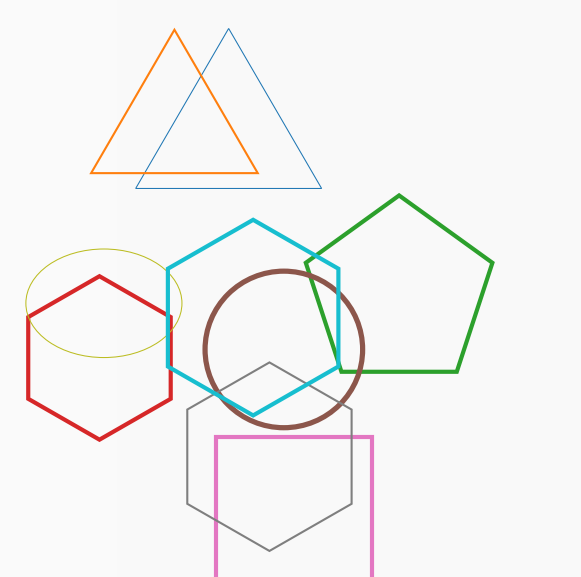[{"shape": "triangle", "thickness": 0.5, "radius": 0.92, "center": [0.393, 0.765]}, {"shape": "triangle", "thickness": 1, "radius": 0.83, "center": [0.3, 0.782]}, {"shape": "pentagon", "thickness": 2, "radius": 0.84, "center": [0.687, 0.492]}, {"shape": "hexagon", "thickness": 2, "radius": 0.71, "center": [0.171, 0.379]}, {"shape": "circle", "thickness": 2.5, "radius": 0.68, "center": [0.488, 0.394]}, {"shape": "square", "thickness": 2, "radius": 0.67, "center": [0.506, 0.109]}, {"shape": "hexagon", "thickness": 1, "radius": 0.82, "center": [0.464, 0.208]}, {"shape": "oval", "thickness": 0.5, "radius": 0.67, "center": [0.179, 0.474]}, {"shape": "hexagon", "thickness": 2, "radius": 0.85, "center": [0.436, 0.449]}]